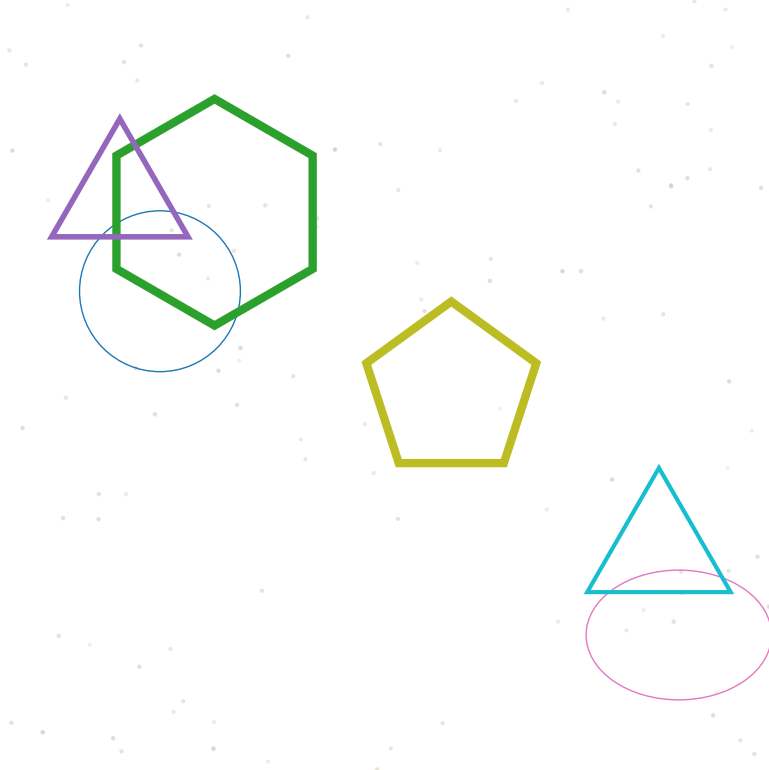[{"shape": "circle", "thickness": 0.5, "radius": 0.52, "center": [0.208, 0.622]}, {"shape": "hexagon", "thickness": 3, "radius": 0.74, "center": [0.279, 0.724]}, {"shape": "triangle", "thickness": 2, "radius": 0.51, "center": [0.156, 0.744]}, {"shape": "oval", "thickness": 0.5, "radius": 0.6, "center": [0.882, 0.175]}, {"shape": "pentagon", "thickness": 3, "radius": 0.58, "center": [0.586, 0.492]}, {"shape": "triangle", "thickness": 1.5, "radius": 0.54, "center": [0.856, 0.285]}]